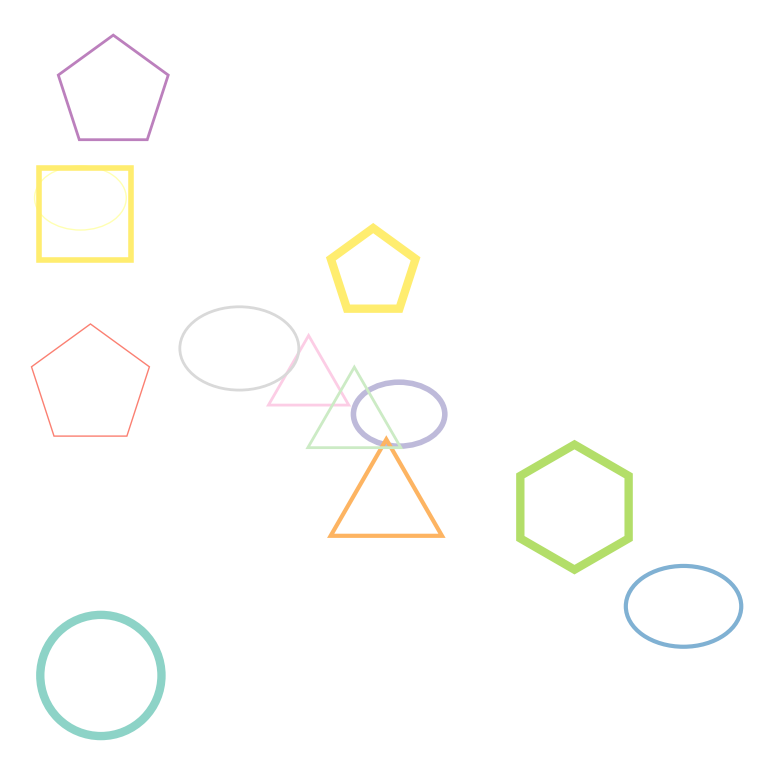[{"shape": "circle", "thickness": 3, "radius": 0.39, "center": [0.131, 0.123]}, {"shape": "oval", "thickness": 0.5, "radius": 0.3, "center": [0.104, 0.743]}, {"shape": "oval", "thickness": 2, "radius": 0.3, "center": [0.518, 0.462]}, {"shape": "pentagon", "thickness": 0.5, "radius": 0.4, "center": [0.117, 0.499]}, {"shape": "oval", "thickness": 1.5, "radius": 0.37, "center": [0.888, 0.213]}, {"shape": "triangle", "thickness": 1.5, "radius": 0.42, "center": [0.502, 0.346]}, {"shape": "hexagon", "thickness": 3, "radius": 0.41, "center": [0.746, 0.341]}, {"shape": "triangle", "thickness": 1, "radius": 0.3, "center": [0.401, 0.504]}, {"shape": "oval", "thickness": 1, "radius": 0.39, "center": [0.311, 0.547]}, {"shape": "pentagon", "thickness": 1, "radius": 0.38, "center": [0.147, 0.879]}, {"shape": "triangle", "thickness": 1, "radius": 0.35, "center": [0.46, 0.453]}, {"shape": "pentagon", "thickness": 3, "radius": 0.29, "center": [0.485, 0.646]}, {"shape": "square", "thickness": 2, "radius": 0.3, "center": [0.11, 0.722]}]